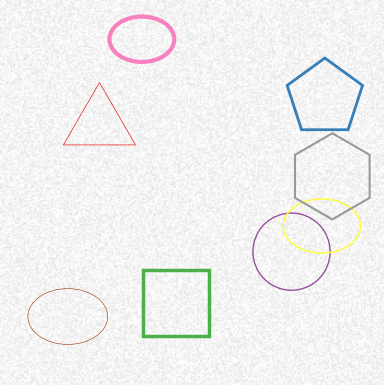[{"shape": "triangle", "thickness": 0.5, "radius": 0.54, "center": [0.258, 0.678]}, {"shape": "pentagon", "thickness": 2, "radius": 0.51, "center": [0.844, 0.746]}, {"shape": "square", "thickness": 2.5, "radius": 0.43, "center": [0.458, 0.213]}, {"shape": "circle", "thickness": 1, "radius": 0.5, "center": [0.757, 0.346]}, {"shape": "oval", "thickness": 1, "radius": 0.5, "center": [0.836, 0.413]}, {"shape": "oval", "thickness": 0.5, "radius": 0.52, "center": [0.176, 0.178]}, {"shape": "oval", "thickness": 3, "radius": 0.42, "center": [0.368, 0.898]}, {"shape": "hexagon", "thickness": 1.5, "radius": 0.56, "center": [0.863, 0.542]}]